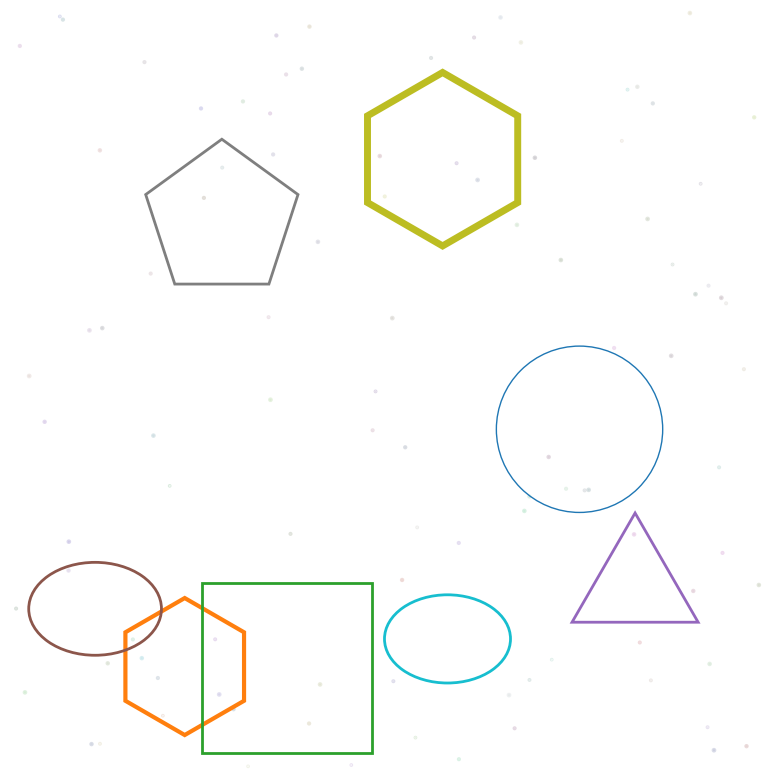[{"shape": "circle", "thickness": 0.5, "radius": 0.54, "center": [0.753, 0.443]}, {"shape": "hexagon", "thickness": 1.5, "radius": 0.44, "center": [0.24, 0.134]}, {"shape": "square", "thickness": 1, "radius": 0.55, "center": [0.373, 0.133]}, {"shape": "triangle", "thickness": 1, "radius": 0.47, "center": [0.825, 0.239]}, {"shape": "oval", "thickness": 1, "radius": 0.43, "center": [0.124, 0.209]}, {"shape": "pentagon", "thickness": 1, "radius": 0.52, "center": [0.288, 0.715]}, {"shape": "hexagon", "thickness": 2.5, "radius": 0.56, "center": [0.575, 0.793]}, {"shape": "oval", "thickness": 1, "radius": 0.41, "center": [0.581, 0.17]}]